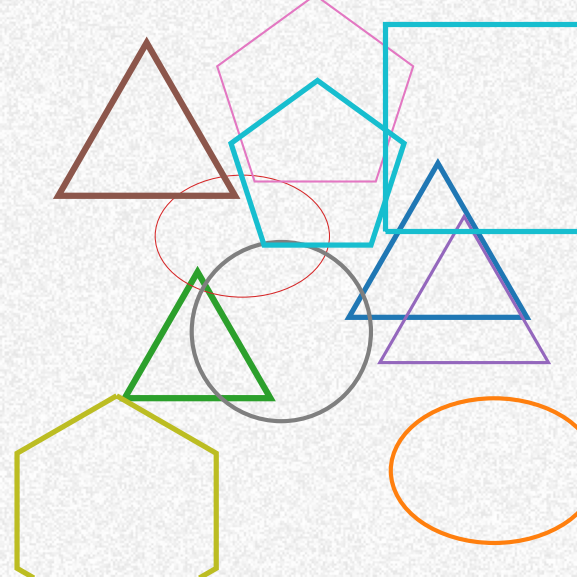[{"shape": "triangle", "thickness": 2.5, "radius": 0.89, "center": [0.758, 0.539]}, {"shape": "oval", "thickness": 2, "radius": 0.89, "center": [0.856, 0.184]}, {"shape": "triangle", "thickness": 3, "radius": 0.73, "center": [0.342, 0.383]}, {"shape": "oval", "thickness": 0.5, "radius": 0.75, "center": [0.42, 0.59]}, {"shape": "triangle", "thickness": 1.5, "radius": 0.84, "center": [0.804, 0.456]}, {"shape": "triangle", "thickness": 3, "radius": 0.88, "center": [0.254, 0.748]}, {"shape": "pentagon", "thickness": 1, "radius": 0.89, "center": [0.546, 0.829]}, {"shape": "circle", "thickness": 2, "radius": 0.78, "center": [0.487, 0.425]}, {"shape": "hexagon", "thickness": 2.5, "radius": 1.0, "center": [0.202, 0.115]}, {"shape": "pentagon", "thickness": 2.5, "radius": 0.79, "center": [0.55, 0.702]}, {"shape": "square", "thickness": 2.5, "radius": 0.9, "center": [0.846, 0.779]}]